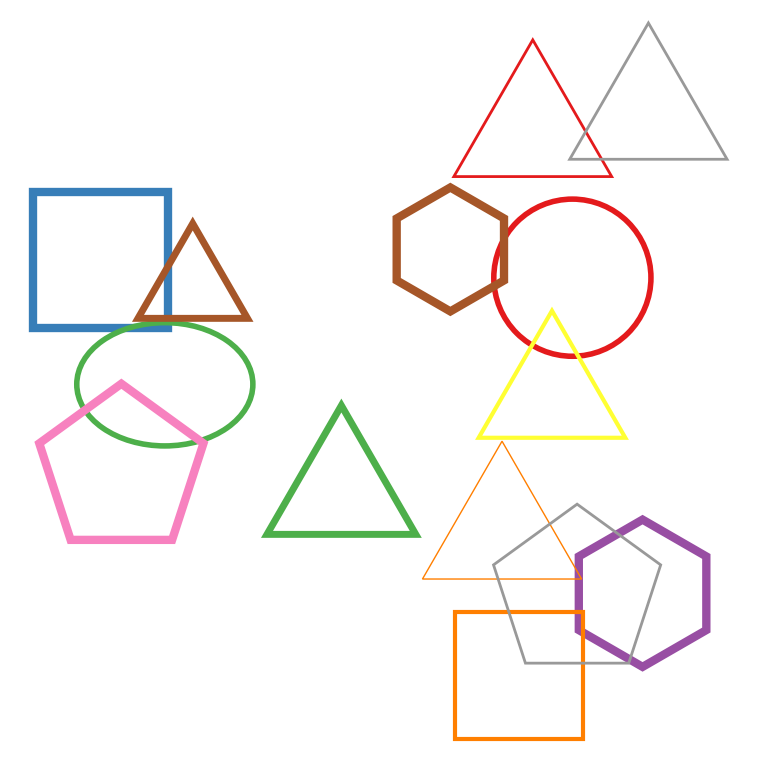[{"shape": "circle", "thickness": 2, "radius": 0.51, "center": [0.743, 0.639]}, {"shape": "triangle", "thickness": 1, "radius": 0.59, "center": [0.692, 0.83]}, {"shape": "square", "thickness": 3, "radius": 0.44, "center": [0.13, 0.662]}, {"shape": "oval", "thickness": 2, "radius": 0.57, "center": [0.214, 0.501]}, {"shape": "triangle", "thickness": 2.5, "radius": 0.56, "center": [0.443, 0.362]}, {"shape": "hexagon", "thickness": 3, "radius": 0.48, "center": [0.835, 0.23]}, {"shape": "triangle", "thickness": 0.5, "radius": 0.6, "center": [0.652, 0.308]}, {"shape": "square", "thickness": 1.5, "radius": 0.41, "center": [0.674, 0.123]}, {"shape": "triangle", "thickness": 1.5, "radius": 0.55, "center": [0.717, 0.486]}, {"shape": "triangle", "thickness": 2.5, "radius": 0.41, "center": [0.25, 0.628]}, {"shape": "hexagon", "thickness": 3, "radius": 0.4, "center": [0.585, 0.676]}, {"shape": "pentagon", "thickness": 3, "radius": 0.56, "center": [0.158, 0.39]}, {"shape": "triangle", "thickness": 1, "radius": 0.59, "center": [0.842, 0.852]}, {"shape": "pentagon", "thickness": 1, "radius": 0.57, "center": [0.749, 0.231]}]